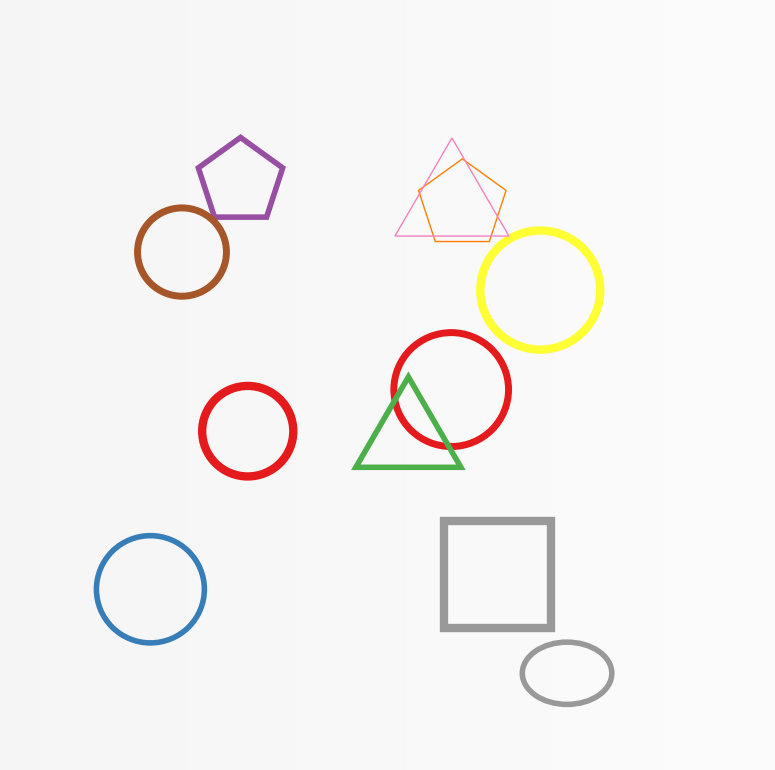[{"shape": "circle", "thickness": 2.5, "radius": 0.37, "center": [0.582, 0.494]}, {"shape": "circle", "thickness": 3, "radius": 0.29, "center": [0.32, 0.44]}, {"shape": "circle", "thickness": 2, "radius": 0.35, "center": [0.194, 0.235]}, {"shape": "triangle", "thickness": 2, "radius": 0.39, "center": [0.527, 0.432]}, {"shape": "pentagon", "thickness": 2, "radius": 0.29, "center": [0.31, 0.764]}, {"shape": "pentagon", "thickness": 0.5, "radius": 0.3, "center": [0.597, 0.734]}, {"shape": "circle", "thickness": 3, "radius": 0.39, "center": [0.697, 0.623]}, {"shape": "circle", "thickness": 2.5, "radius": 0.29, "center": [0.235, 0.673]}, {"shape": "triangle", "thickness": 0.5, "radius": 0.42, "center": [0.583, 0.736]}, {"shape": "oval", "thickness": 2, "radius": 0.29, "center": [0.732, 0.126]}, {"shape": "square", "thickness": 3, "radius": 0.34, "center": [0.642, 0.254]}]